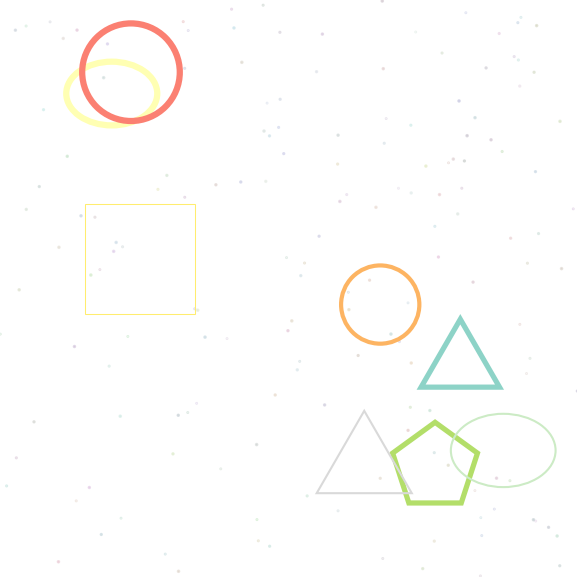[{"shape": "triangle", "thickness": 2.5, "radius": 0.39, "center": [0.797, 0.368]}, {"shape": "oval", "thickness": 3, "radius": 0.39, "center": [0.194, 0.837]}, {"shape": "circle", "thickness": 3, "radius": 0.42, "center": [0.227, 0.874]}, {"shape": "circle", "thickness": 2, "radius": 0.34, "center": [0.658, 0.472]}, {"shape": "pentagon", "thickness": 2.5, "radius": 0.39, "center": [0.753, 0.191]}, {"shape": "triangle", "thickness": 1, "radius": 0.48, "center": [0.631, 0.193]}, {"shape": "oval", "thickness": 1, "radius": 0.45, "center": [0.871, 0.219]}, {"shape": "square", "thickness": 0.5, "radius": 0.47, "center": [0.242, 0.55]}]